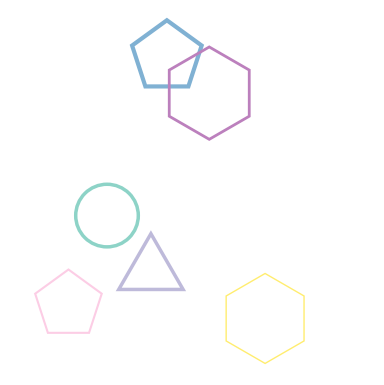[{"shape": "circle", "thickness": 2.5, "radius": 0.41, "center": [0.278, 0.44]}, {"shape": "triangle", "thickness": 2.5, "radius": 0.48, "center": [0.392, 0.296]}, {"shape": "pentagon", "thickness": 3, "radius": 0.48, "center": [0.433, 0.852]}, {"shape": "pentagon", "thickness": 1.5, "radius": 0.45, "center": [0.178, 0.209]}, {"shape": "hexagon", "thickness": 2, "radius": 0.6, "center": [0.544, 0.758]}, {"shape": "hexagon", "thickness": 1, "radius": 0.58, "center": [0.689, 0.173]}]